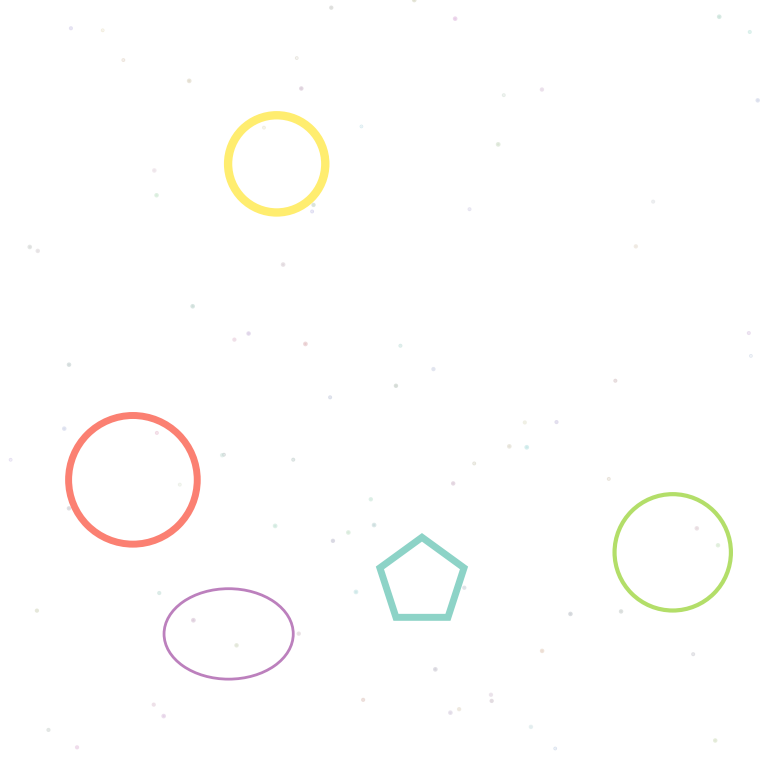[{"shape": "pentagon", "thickness": 2.5, "radius": 0.29, "center": [0.548, 0.245]}, {"shape": "circle", "thickness": 2.5, "radius": 0.42, "center": [0.173, 0.377]}, {"shape": "circle", "thickness": 1.5, "radius": 0.38, "center": [0.874, 0.283]}, {"shape": "oval", "thickness": 1, "radius": 0.42, "center": [0.297, 0.177]}, {"shape": "circle", "thickness": 3, "radius": 0.32, "center": [0.359, 0.787]}]